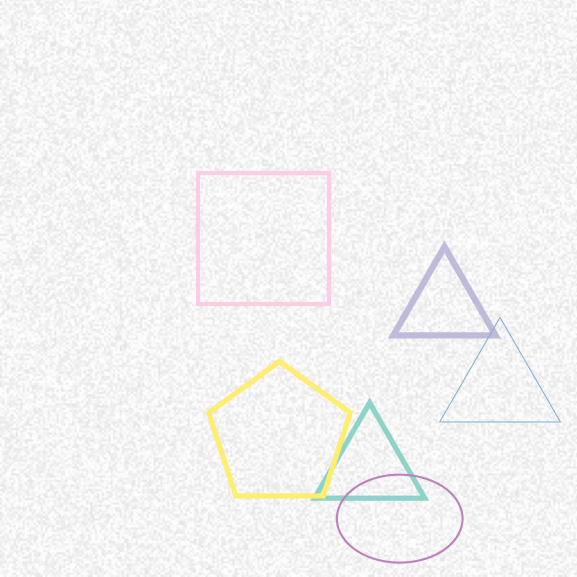[{"shape": "triangle", "thickness": 2.5, "radius": 0.55, "center": [0.64, 0.192]}, {"shape": "triangle", "thickness": 3, "radius": 0.51, "center": [0.77, 0.469]}, {"shape": "triangle", "thickness": 0.5, "radius": 0.6, "center": [0.866, 0.329]}, {"shape": "square", "thickness": 2, "radius": 0.57, "center": [0.456, 0.586]}, {"shape": "oval", "thickness": 1, "radius": 0.54, "center": [0.692, 0.101]}, {"shape": "pentagon", "thickness": 2.5, "radius": 0.64, "center": [0.484, 0.245]}]